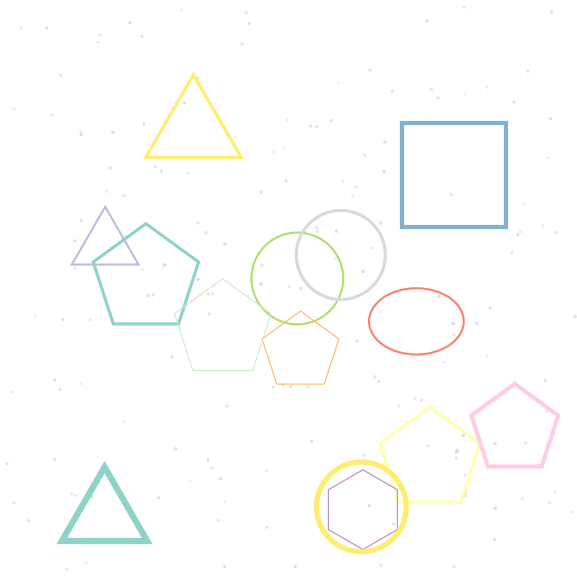[{"shape": "triangle", "thickness": 3, "radius": 0.43, "center": [0.181, 0.105]}, {"shape": "pentagon", "thickness": 1.5, "radius": 0.48, "center": [0.253, 0.516]}, {"shape": "pentagon", "thickness": 1.5, "radius": 0.45, "center": [0.744, 0.203]}, {"shape": "triangle", "thickness": 1, "radius": 0.33, "center": [0.182, 0.574]}, {"shape": "oval", "thickness": 1, "radius": 0.41, "center": [0.721, 0.443]}, {"shape": "square", "thickness": 2, "radius": 0.45, "center": [0.787, 0.697]}, {"shape": "pentagon", "thickness": 0.5, "radius": 0.35, "center": [0.52, 0.391]}, {"shape": "circle", "thickness": 1, "radius": 0.4, "center": [0.515, 0.517]}, {"shape": "pentagon", "thickness": 2, "radius": 0.4, "center": [0.891, 0.255]}, {"shape": "circle", "thickness": 1.5, "radius": 0.39, "center": [0.59, 0.558]}, {"shape": "hexagon", "thickness": 0.5, "radius": 0.34, "center": [0.628, 0.117]}, {"shape": "pentagon", "thickness": 0.5, "radius": 0.44, "center": [0.386, 0.429]}, {"shape": "triangle", "thickness": 1.5, "radius": 0.48, "center": [0.335, 0.774]}, {"shape": "circle", "thickness": 2.5, "radius": 0.39, "center": [0.626, 0.122]}]